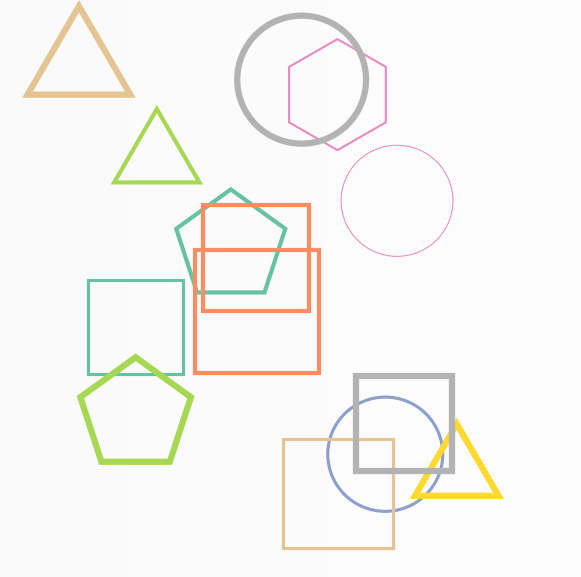[{"shape": "pentagon", "thickness": 2, "radius": 0.49, "center": [0.397, 0.573]}, {"shape": "square", "thickness": 1.5, "radius": 0.41, "center": [0.233, 0.433]}, {"shape": "square", "thickness": 2, "radius": 0.53, "center": [0.442, 0.46]}, {"shape": "square", "thickness": 2, "radius": 0.46, "center": [0.441, 0.552]}, {"shape": "circle", "thickness": 1.5, "radius": 0.49, "center": [0.663, 0.213]}, {"shape": "hexagon", "thickness": 1, "radius": 0.48, "center": [0.581, 0.835]}, {"shape": "circle", "thickness": 0.5, "radius": 0.48, "center": [0.683, 0.651]}, {"shape": "triangle", "thickness": 2, "radius": 0.42, "center": [0.27, 0.726]}, {"shape": "pentagon", "thickness": 3, "radius": 0.5, "center": [0.233, 0.28]}, {"shape": "triangle", "thickness": 3, "radius": 0.41, "center": [0.786, 0.182]}, {"shape": "triangle", "thickness": 3, "radius": 0.51, "center": [0.136, 0.886]}, {"shape": "square", "thickness": 1.5, "radius": 0.47, "center": [0.581, 0.144]}, {"shape": "circle", "thickness": 3, "radius": 0.55, "center": [0.519, 0.861]}, {"shape": "square", "thickness": 3, "radius": 0.41, "center": [0.694, 0.265]}]